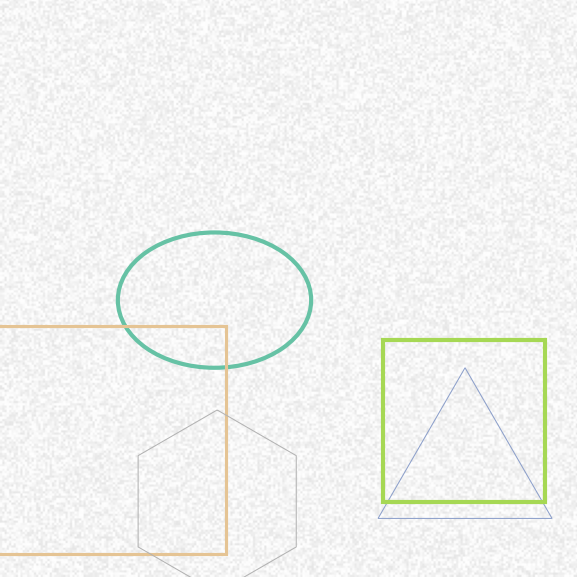[{"shape": "oval", "thickness": 2, "radius": 0.84, "center": [0.371, 0.479]}, {"shape": "triangle", "thickness": 0.5, "radius": 0.87, "center": [0.805, 0.188]}, {"shape": "square", "thickness": 2, "radius": 0.7, "center": [0.803, 0.27]}, {"shape": "square", "thickness": 1.5, "radius": 0.99, "center": [0.195, 0.238]}, {"shape": "hexagon", "thickness": 0.5, "radius": 0.79, "center": [0.376, 0.131]}]